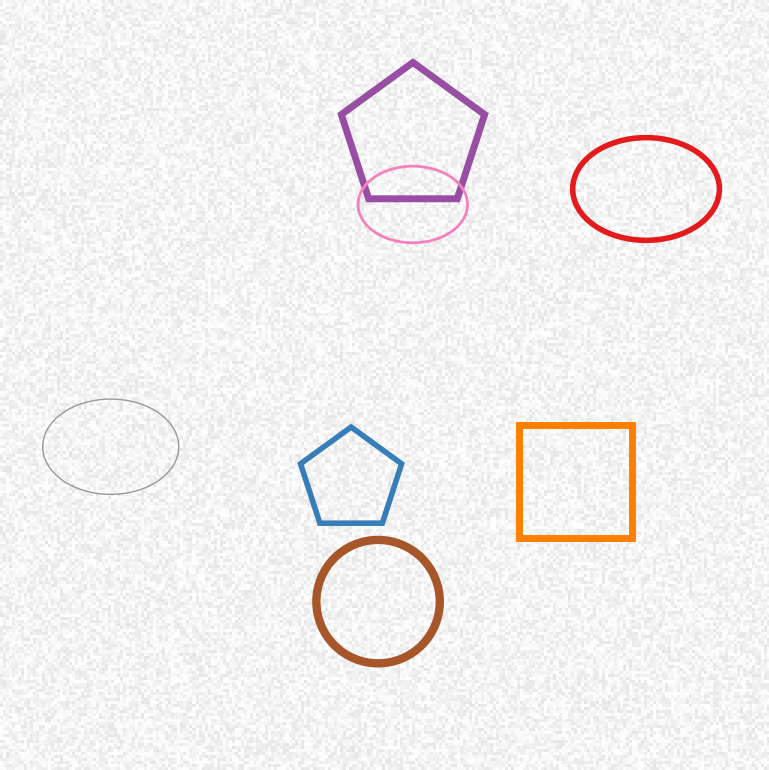[{"shape": "oval", "thickness": 2, "radius": 0.48, "center": [0.839, 0.755]}, {"shape": "pentagon", "thickness": 2, "radius": 0.35, "center": [0.456, 0.376]}, {"shape": "pentagon", "thickness": 2.5, "radius": 0.49, "center": [0.536, 0.821]}, {"shape": "square", "thickness": 2.5, "radius": 0.37, "center": [0.748, 0.375]}, {"shape": "circle", "thickness": 3, "radius": 0.4, "center": [0.491, 0.219]}, {"shape": "oval", "thickness": 1, "radius": 0.36, "center": [0.536, 0.734]}, {"shape": "oval", "thickness": 0.5, "radius": 0.44, "center": [0.144, 0.42]}]